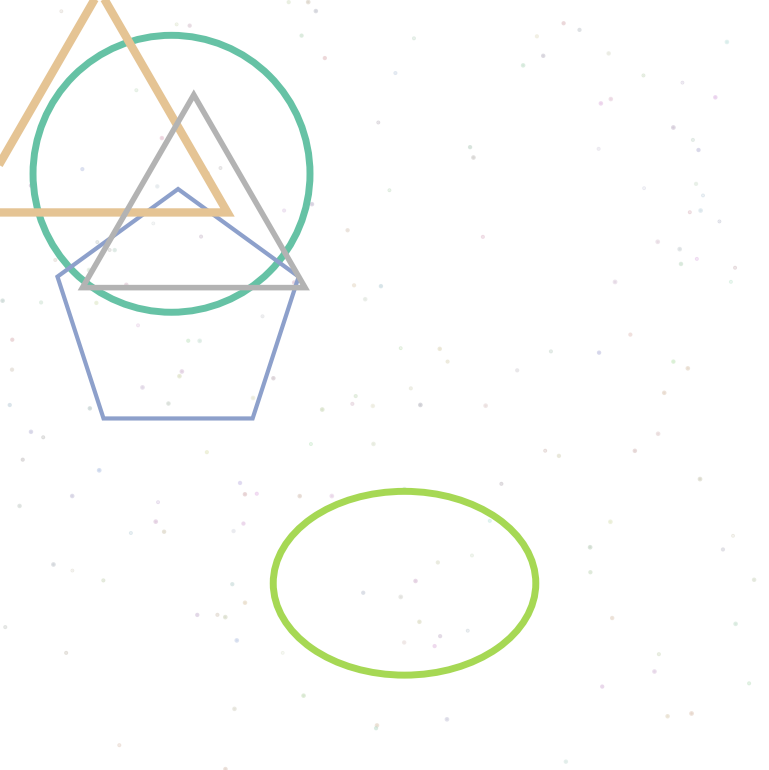[{"shape": "circle", "thickness": 2.5, "radius": 0.9, "center": [0.223, 0.774]}, {"shape": "pentagon", "thickness": 1.5, "radius": 0.82, "center": [0.231, 0.59]}, {"shape": "oval", "thickness": 2.5, "radius": 0.85, "center": [0.525, 0.243]}, {"shape": "triangle", "thickness": 3, "radius": 0.96, "center": [0.129, 0.82]}, {"shape": "triangle", "thickness": 2, "radius": 0.83, "center": [0.252, 0.71]}]